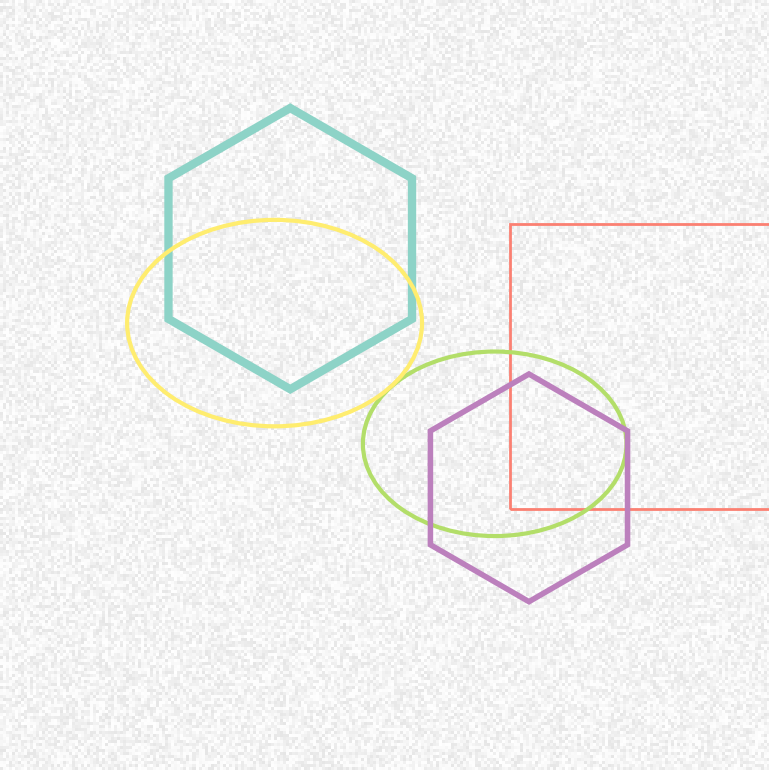[{"shape": "hexagon", "thickness": 3, "radius": 0.91, "center": [0.377, 0.677]}, {"shape": "square", "thickness": 1, "radius": 0.93, "center": [0.848, 0.524]}, {"shape": "oval", "thickness": 1.5, "radius": 0.86, "center": [0.642, 0.424]}, {"shape": "hexagon", "thickness": 2, "radius": 0.74, "center": [0.687, 0.366]}, {"shape": "oval", "thickness": 1.5, "radius": 0.96, "center": [0.357, 0.58]}]